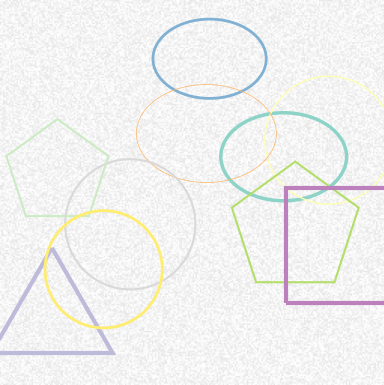[{"shape": "oval", "thickness": 2.5, "radius": 0.82, "center": [0.737, 0.593]}, {"shape": "circle", "thickness": 1, "radius": 0.83, "center": [0.854, 0.636]}, {"shape": "triangle", "thickness": 3, "radius": 0.91, "center": [0.135, 0.174]}, {"shape": "oval", "thickness": 2, "radius": 0.74, "center": [0.544, 0.847]}, {"shape": "oval", "thickness": 0.5, "radius": 0.91, "center": [0.536, 0.653]}, {"shape": "pentagon", "thickness": 1.5, "radius": 0.87, "center": [0.767, 0.407]}, {"shape": "circle", "thickness": 1.5, "radius": 0.85, "center": [0.338, 0.417]}, {"shape": "square", "thickness": 3, "radius": 0.75, "center": [0.892, 0.363]}, {"shape": "pentagon", "thickness": 1.5, "radius": 0.7, "center": [0.149, 0.551]}, {"shape": "circle", "thickness": 2, "radius": 0.76, "center": [0.269, 0.301]}]